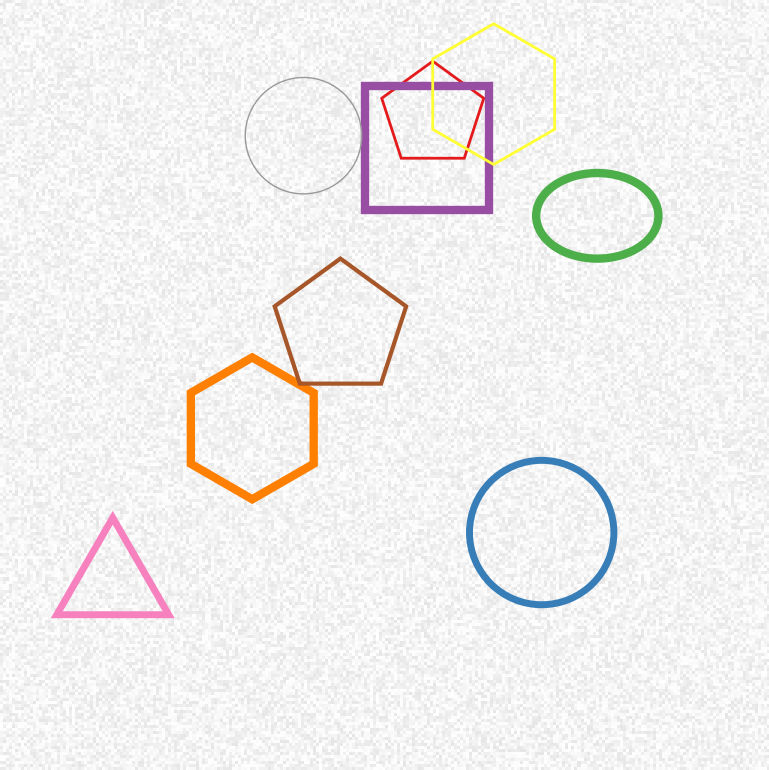[{"shape": "pentagon", "thickness": 1, "radius": 0.35, "center": [0.562, 0.851]}, {"shape": "circle", "thickness": 2.5, "radius": 0.47, "center": [0.703, 0.308]}, {"shape": "oval", "thickness": 3, "radius": 0.4, "center": [0.776, 0.72]}, {"shape": "square", "thickness": 3, "radius": 0.4, "center": [0.554, 0.808]}, {"shape": "hexagon", "thickness": 3, "radius": 0.46, "center": [0.328, 0.444]}, {"shape": "hexagon", "thickness": 1, "radius": 0.46, "center": [0.641, 0.878]}, {"shape": "pentagon", "thickness": 1.5, "radius": 0.45, "center": [0.442, 0.574]}, {"shape": "triangle", "thickness": 2.5, "radius": 0.42, "center": [0.146, 0.244]}, {"shape": "circle", "thickness": 0.5, "radius": 0.38, "center": [0.394, 0.824]}]